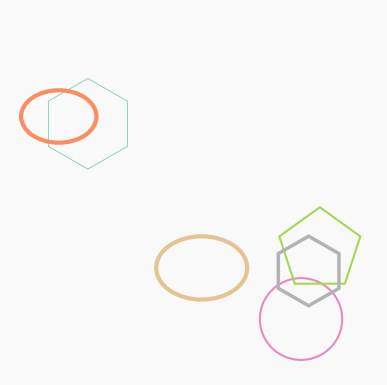[{"shape": "hexagon", "thickness": 0.5, "radius": 0.59, "center": [0.227, 0.679]}, {"shape": "oval", "thickness": 3, "radius": 0.49, "center": [0.152, 0.697]}, {"shape": "circle", "thickness": 1.5, "radius": 0.53, "center": [0.777, 0.171]}, {"shape": "pentagon", "thickness": 1.5, "radius": 0.55, "center": [0.825, 0.352]}, {"shape": "oval", "thickness": 3, "radius": 0.59, "center": [0.521, 0.304]}, {"shape": "hexagon", "thickness": 2.5, "radius": 0.45, "center": [0.796, 0.296]}]